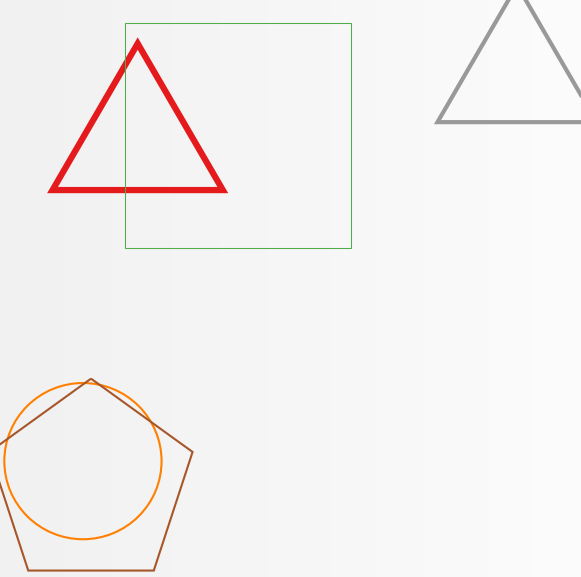[{"shape": "triangle", "thickness": 3, "radius": 0.85, "center": [0.237, 0.755]}, {"shape": "square", "thickness": 0.5, "radius": 0.97, "center": [0.41, 0.765]}, {"shape": "circle", "thickness": 1, "radius": 0.68, "center": [0.143, 0.201]}, {"shape": "pentagon", "thickness": 1, "radius": 0.92, "center": [0.157, 0.16]}, {"shape": "triangle", "thickness": 2, "radius": 0.79, "center": [0.89, 0.867]}]